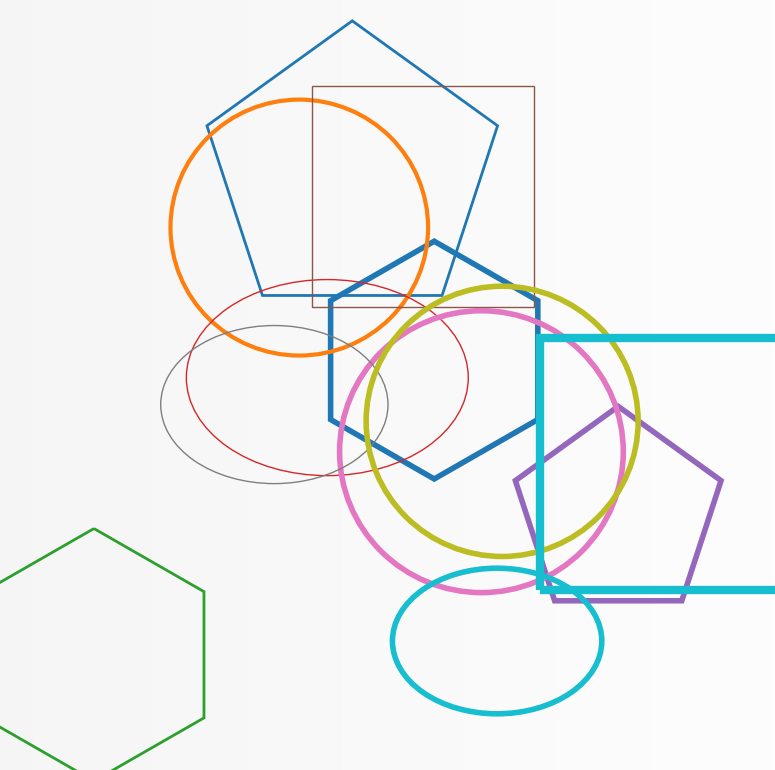[{"shape": "pentagon", "thickness": 1, "radius": 0.99, "center": [0.455, 0.776]}, {"shape": "hexagon", "thickness": 2, "radius": 0.77, "center": [0.56, 0.532]}, {"shape": "circle", "thickness": 1.5, "radius": 0.83, "center": [0.386, 0.704]}, {"shape": "hexagon", "thickness": 1, "radius": 0.82, "center": [0.121, 0.15]}, {"shape": "oval", "thickness": 0.5, "radius": 0.91, "center": [0.422, 0.51]}, {"shape": "pentagon", "thickness": 2, "radius": 0.7, "center": [0.798, 0.333]}, {"shape": "square", "thickness": 0.5, "radius": 0.72, "center": [0.546, 0.744]}, {"shape": "circle", "thickness": 2, "radius": 0.92, "center": [0.621, 0.413]}, {"shape": "oval", "thickness": 0.5, "radius": 0.73, "center": [0.354, 0.475]}, {"shape": "circle", "thickness": 2, "radius": 0.88, "center": [0.648, 0.453]}, {"shape": "oval", "thickness": 2, "radius": 0.68, "center": [0.641, 0.168]}, {"shape": "square", "thickness": 3, "radius": 0.82, "center": [0.861, 0.397]}]